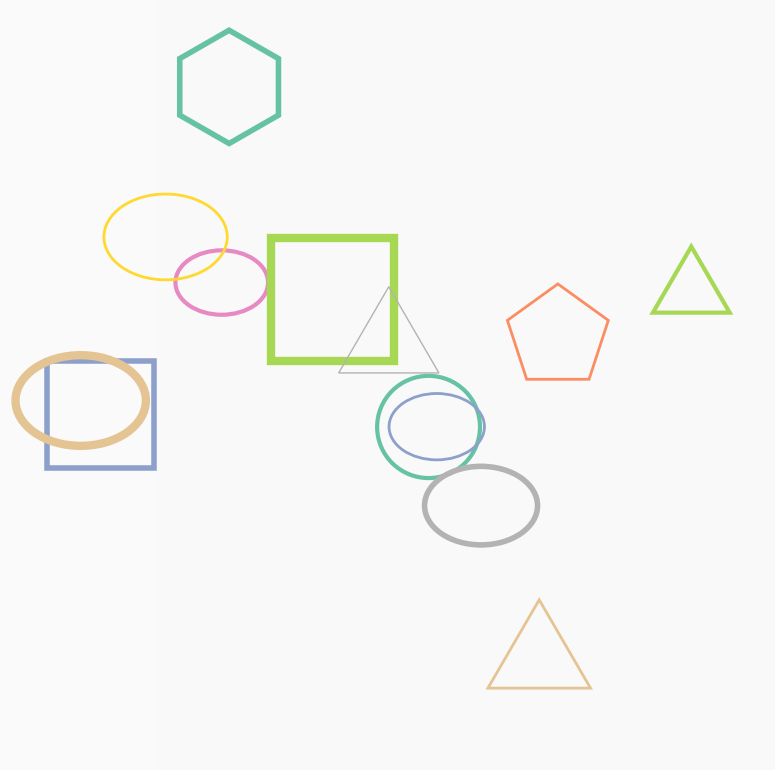[{"shape": "circle", "thickness": 1.5, "radius": 0.33, "center": [0.553, 0.446]}, {"shape": "hexagon", "thickness": 2, "radius": 0.37, "center": [0.296, 0.887]}, {"shape": "pentagon", "thickness": 1, "radius": 0.34, "center": [0.72, 0.563]}, {"shape": "square", "thickness": 2, "radius": 0.35, "center": [0.13, 0.462]}, {"shape": "oval", "thickness": 1, "radius": 0.31, "center": [0.564, 0.446]}, {"shape": "oval", "thickness": 1.5, "radius": 0.3, "center": [0.286, 0.633]}, {"shape": "triangle", "thickness": 1.5, "radius": 0.29, "center": [0.892, 0.623]}, {"shape": "square", "thickness": 3, "radius": 0.4, "center": [0.429, 0.611]}, {"shape": "oval", "thickness": 1, "radius": 0.4, "center": [0.214, 0.692]}, {"shape": "oval", "thickness": 3, "radius": 0.42, "center": [0.104, 0.48]}, {"shape": "triangle", "thickness": 1, "radius": 0.38, "center": [0.696, 0.145]}, {"shape": "oval", "thickness": 2, "radius": 0.36, "center": [0.621, 0.343]}, {"shape": "triangle", "thickness": 0.5, "radius": 0.37, "center": [0.502, 0.553]}]